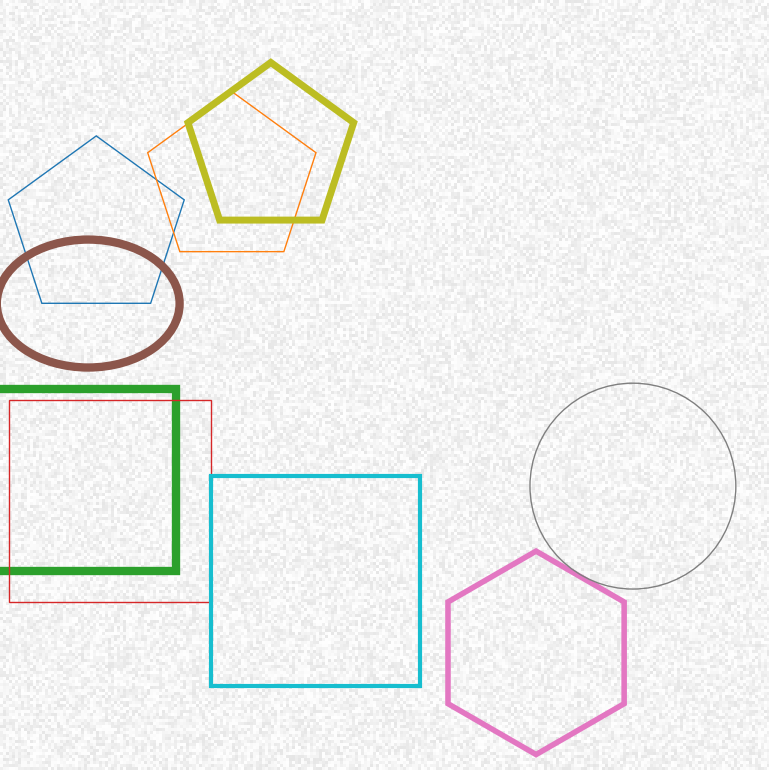[{"shape": "pentagon", "thickness": 0.5, "radius": 0.6, "center": [0.125, 0.703]}, {"shape": "pentagon", "thickness": 0.5, "radius": 0.57, "center": [0.301, 0.766]}, {"shape": "square", "thickness": 3, "radius": 0.59, "center": [0.111, 0.377]}, {"shape": "square", "thickness": 0.5, "radius": 0.65, "center": [0.143, 0.349]}, {"shape": "oval", "thickness": 3, "radius": 0.59, "center": [0.115, 0.606]}, {"shape": "hexagon", "thickness": 2, "radius": 0.66, "center": [0.696, 0.152]}, {"shape": "circle", "thickness": 0.5, "radius": 0.67, "center": [0.822, 0.369]}, {"shape": "pentagon", "thickness": 2.5, "radius": 0.57, "center": [0.352, 0.806]}, {"shape": "square", "thickness": 1.5, "radius": 0.68, "center": [0.41, 0.245]}]